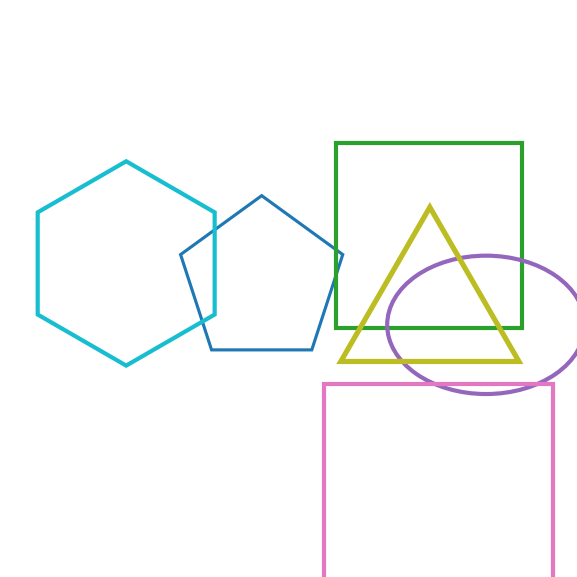[{"shape": "pentagon", "thickness": 1.5, "radius": 0.74, "center": [0.453, 0.513]}, {"shape": "square", "thickness": 2, "radius": 0.8, "center": [0.743, 0.591]}, {"shape": "oval", "thickness": 2, "radius": 0.86, "center": [0.842, 0.437]}, {"shape": "square", "thickness": 2, "radius": 0.99, "center": [0.76, 0.135]}, {"shape": "triangle", "thickness": 2.5, "radius": 0.89, "center": [0.744, 0.462]}, {"shape": "hexagon", "thickness": 2, "radius": 0.88, "center": [0.218, 0.543]}]